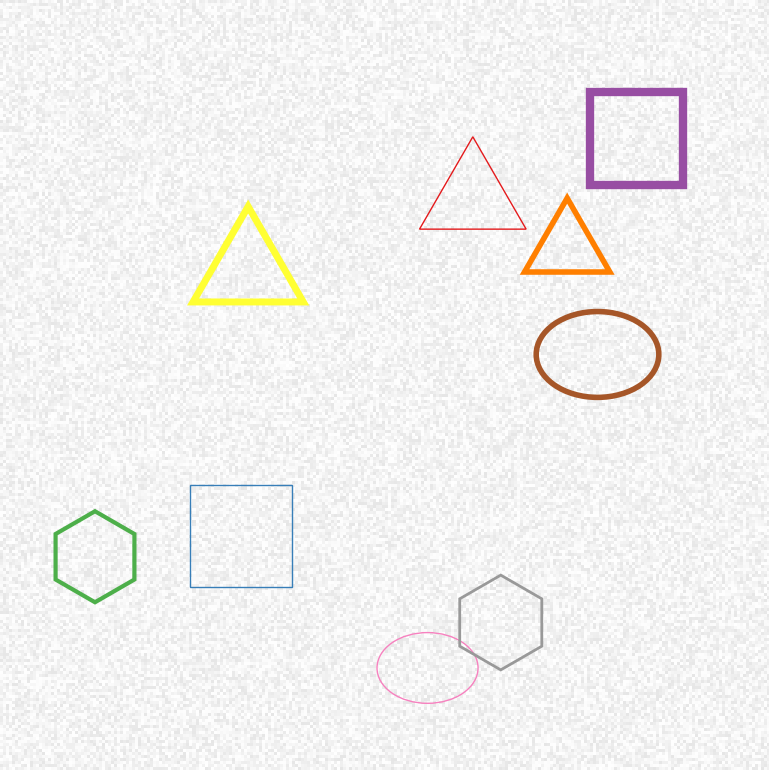[{"shape": "triangle", "thickness": 0.5, "radius": 0.4, "center": [0.614, 0.742]}, {"shape": "square", "thickness": 0.5, "radius": 0.33, "center": [0.313, 0.304]}, {"shape": "hexagon", "thickness": 1.5, "radius": 0.3, "center": [0.123, 0.277]}, {"shape": "square", "thickness": 3, "radius": 0.3, "center": [0.827, 0.82]}, {"shape": "triangle", "thickness": 2, "radius": 0.32, "center": [0.737, 0.679]}, {"shape": "triangle", "thickness": 2.5, "radius": 0.41, "center": [0.322, 0.649]}, {"shape": "oval", "thickness": 2, "radius": 0.4, "center": [0.776, 0.54]}, {"shape": "oval", "thickness": 0.5, "radius": 0.33, "center": [0.555, 0.133]}, {"shape": "hexagon", "thickness": 1, "radius": 0.31, "center": [0.65, 0.192]}]